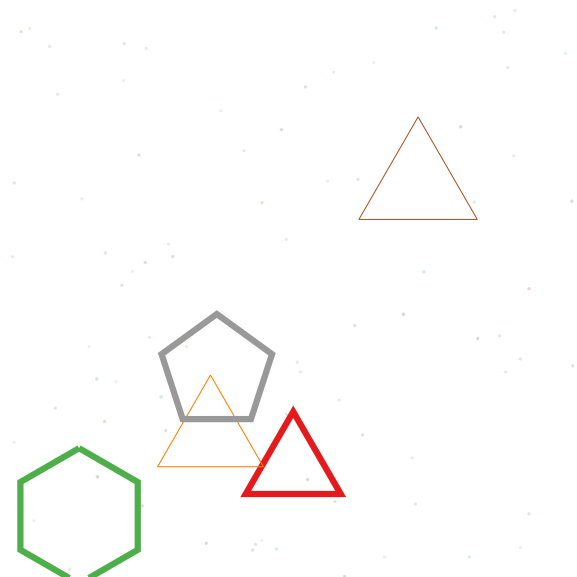[{"shape": "triangle", "thickness": 3, "radius": 0.48, "center": [0.508, 0.191]}, {"shape": "hexagon", "thickness": 3, "radius": 0.59, "center": [0.137, 0.106]}, {"shape": "triangle", "thickness": 0.5, "radius": 0.53, "center": [0.364, 0.244]}, {"shape": "triangle", "thickness": 0.5, "radius": 0.59, "center": [0.724, 0.678]}, {"shape": "pentagon", "thickness": 3, "radius": 0.5, "center": [0.375, 0.355]}]